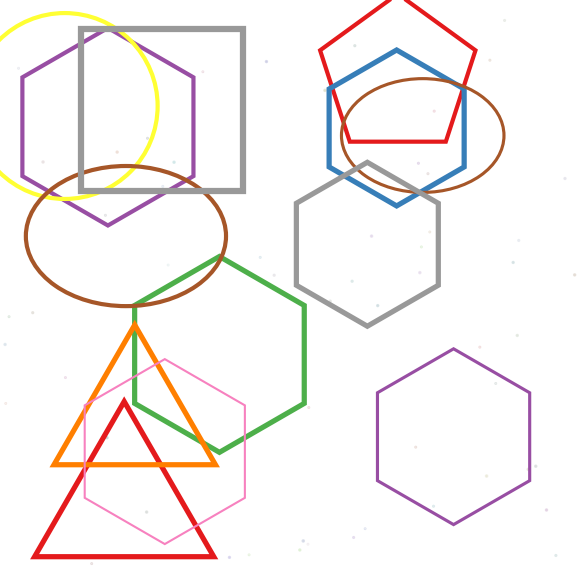[{"shape": "triangle", "thickness": 2.5, "radius": 0.9, "center": [0.215, 0.125]}, {"shape": "pentagon", "thickness": 2, "radius": 0.71, "center": [0.689, 0.868]}, {"shape": "hexagon", "thickness": 2.5, "radius": 0.67, "center": [0.687, 0.778]}, {"shape": "hexagon", "thickness": 2.5, "radius": 0.85, "center": [0.38, 0.385]}, {"shape": "hexagon", "thickness": 2, "radius": 0.86, "center": [0.187, 0.78]}, {"shape": "hexagon", "thickness": 1.5, "radius": 0.76, "center": [0.785, 0.243]}, {"shape": "triangle", "thickness": 2.5, "radius": 0.81, "center": [0.233, 0.275]}, {"shape": "circle", "thickness": 2, "radius": 0.8, "center": [0.112, 0.816]}, {"shape": "oval", "thickness": 1.5, "radius": 0.7, "center": [0.732, 0.764]}, {"shape": "oval", "thickness": 2, "radius": 0.87, "center": [0.218, 0.59]}, {"shape": "hexagon", "thickness": 1, "radius": 0.8, "center": [0.285, 0.217]}, {"shape": "hexagon", "thickness": 2.5, "radius": 0.71, "center": [0.636, 0.576]}, {"shape": "square", "thickness": 3, "radius": 0.7, "center": [0.281, 0.809]}]